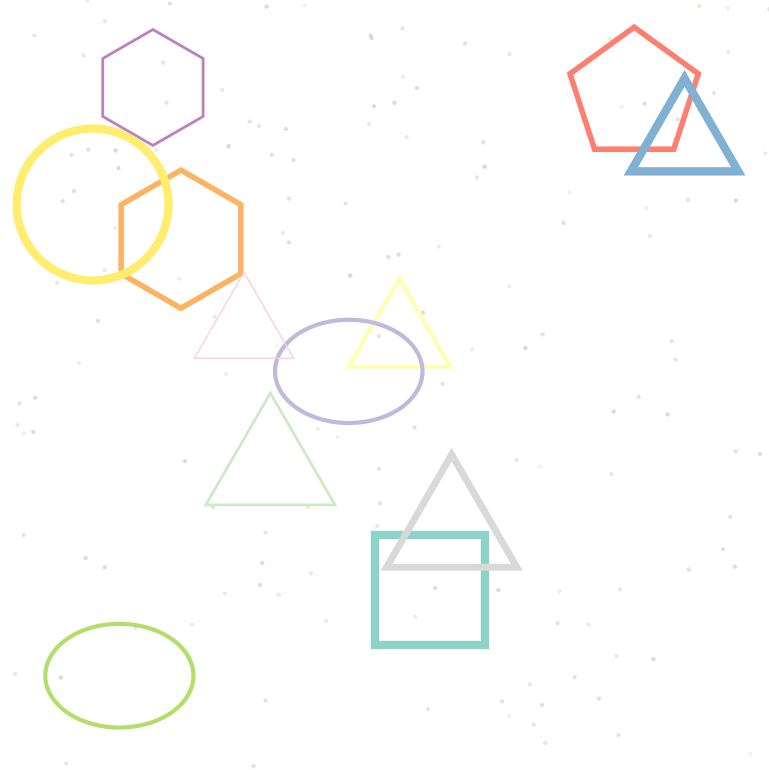[{"shape": "square", "thickness": 3, "radius": 0.36, "center": [0.558, 0.234]}, {"shape": "triangle", "thickness": 1.5, "radius": 0.38, "center": [0.519, 0.562]}, {"shape": "oval", "thickness": 1.5, "radius": 0.48, "center": [0.453, 0.518]}, {"shape": "pentagon", "thickness": 2, "radius": 0.44, "center": [0.824, 0.877]}, {"shape": "triangle", "thickness": 3, "radius": 0.4, "center": [0.889, 0.818]}, {"shape": "hexagon", "thickness": 2, "radius": 0.45, "center": [0.235, 0.689]}, {"shape": "oval", "thickness": 1.5, "radius": 0.48, "center": [0.155, 0.122]}, {"shape": "triangle", "thickness": 0.5, "radius": 0.37, "center": [0.317, 0.572]}, {"shape": "triangle", "thickness": 2.5, "radius": 0.49, "center": [0.587, 0.312]}, {"shape": "hexagon", "thickness": 1, "radius": 0.38, "center": [0.199, 0.886]}, {"shape": "triangle", "thickness": 1, "radius": 0.48, "center": [0.351, 0.393]}, {"shape": "circle", "thickness": 3, "radius": 0.49, "center": [0.12, 0.734]}]